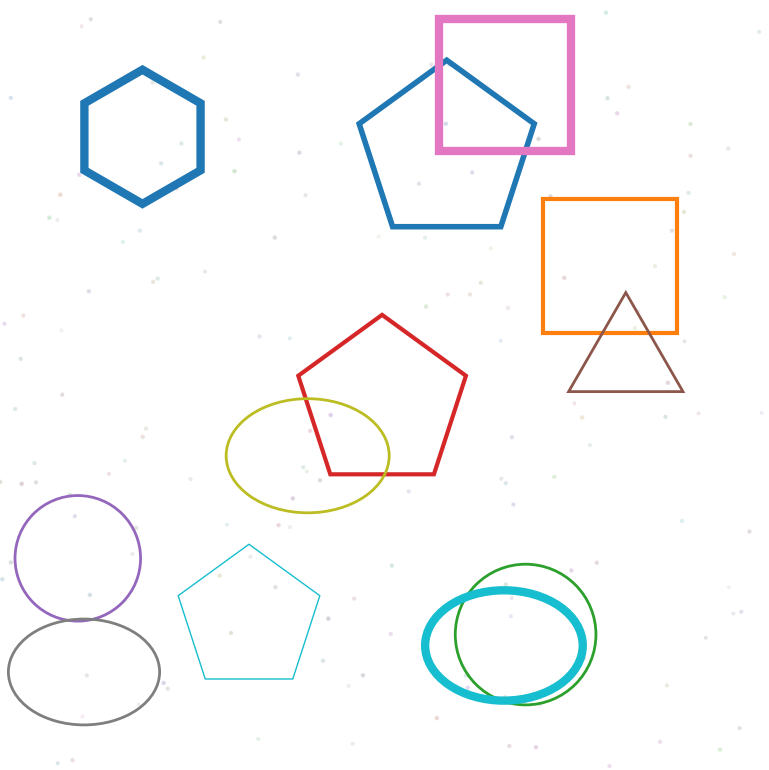[{"shape": "hexagon", "thickness": 3, "radius": 0.44, "center": [0.185, 0.822]}, {"shape": "pentagon", "thickness": 2, "radius": 0.6, "center": [0.58, 0.802]}, {"shape": "square", "thickness": 1.5, "radius": 0.43, "center": [0.793, 0.655]}, {"shape": "circle", "thickness": 1, "radius": 0.46, "center": [0.683, 0.176]}, {"shape": "pentagon", "thickness": 1.5, "radius": 0.57, "center": [0.496, 0.477]}, {"shape": "circle", "thickness": 1, "radius": 0.41, "center": [0.101, 0.275]}, {"shape": "triangle", "thickness": 1, "radius": 0.43, "center": [0.813, 0.534]}, {"shape": "square", "thickness": 3, "radius": 0.43, "center": [0.656, 0.89]}, {"shape": "oval", "thickness": 1, "radius": 0.49, "center": [0.109, 0.127]}, {"shape": "oval", "thickness": 1, "radius": 0.53, "center": [0.4, 0.408]}, {"shape": "pentagon", "thickness": 0.5, "radius": 0.48, "center": [0.323, 0.196]}, {"shape": "oval", "thickness": 3, "radius": 0.51, "center": [0.654, 0.162]}]